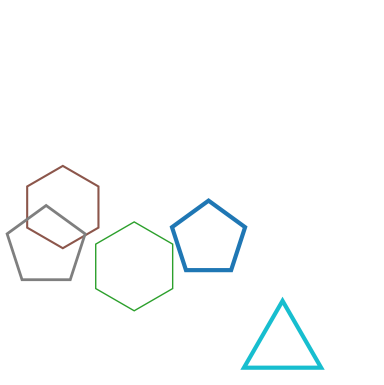[{"shape": "pentagon", "thickness": 3, "radius": 0.5, "center": [0.542, 0.379]}, {"shape": "hexagon", "thickness": 1, "radius": 0.58, "center": [0.349, 0.308]}, {"shape": "hexagon", "thickness": 1.5, "radius": 0.53, "center": [0.163, 0.462]}, {"shape": "pentagon", "thickness": 2, "radius": 0.53, "center": [0.12, 0.36]}, {"shape": "triangle", "thickness": 3, "radius": 0.58, "center": [0.734, 0.103]}]